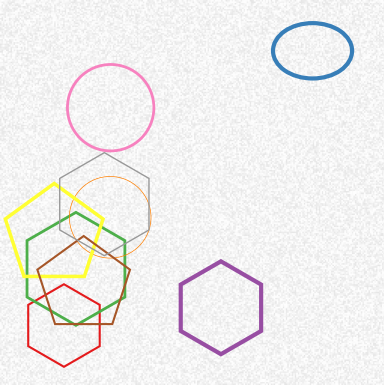[{"shape": "hexagon", "thickness": 1.5, "radius": 0.54, "center": [0.166, 0.155]}, {"shape": "oval", "thickness": 3, "radius": 0.51, "center": [0.812, 0.868]}, {"shape": "hexagon", "thickness": 2, "radius": 0.73, "center": [0.197, 0.302]}, {"shape": "hexagon", "thickness": 3, "radius": 0.6, "center": [0.574, 0.201]}, {"shape": "circle", "thickness": 0.5, "radius": 0.53, "center": [0.286, 0.436]}, {"shape": "pentagon", "thickness": 2.5, "radius": 0.67, "center": [0.141, 0.39]}, {"shape": "pentagon", "thickness": 1.5, "radius": 0.63, "center": [0.217, 0.261]}, {"shape": "circle", "thickness": 2, "radius": 0.56, "center": [0.287, 0.72]}, {"shape": "hexagon", "thickness": 1, "radius": 0.67, "center": [0.271, 0.47]}]